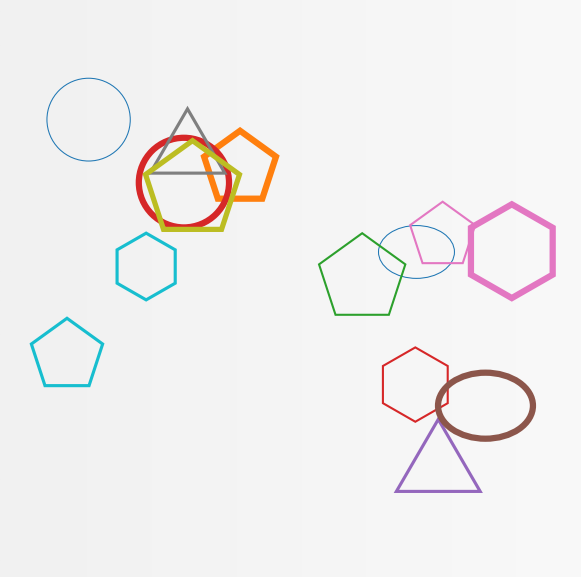[{"shape": "oval", "thickness": 0.5, "radius": 0.33, "center": [0.717, 0.563]}, {"shape": "circle", "thickness": 0.5, "radius": 0.36, "center": [0.152, 0.792]}, {"shape": "pentagon", "thickness": 3, "radius": 0.33, "center": [0.413, 0.708]}, {"shape": "pentagon", "thickness": 1, "radius": 0.39, "center": [0.623, 0.517]}, {"shape": "circle", "thickness": 3, "radius": 0.39, "center": [0.316, 0.683]}, {"shape": "hexagon", "thickness": 1, "radius": 0.32, "center": [0.715, 0.333]}, {"shape": "triangle", "thickness": 1.5, "radius": 0.42, "center": [0.754, 0.19]}, {"shape": "oval", "thickness": 3, "radius": 0.41, "center": [0.835, 0.297]}, {"shape": "hexagon", "thickness": 3, "radius": 0.41, "center": [0.881, 0.564]}, {"shape": "pentagon", "thickness": 1, "radius": 0.29, "center": [0.762, 0.591]}, {"shape": "triangle", "thickness": 1.5, "radius": 0.37, "center": [0.323, 0.736]}, {"shape": "pentagon", "thickness": 2.5, "radius": 0.42, "center": [0.331, 0.671]}, {"shape": "pentagon", "thickness": 1.5, "radius": 0.32, "center": [0.115, 0.384]}, {"shape": "hexagon", "thickness": 1.5, "radius": 0.29, "center": [0.251, 0.538]}]